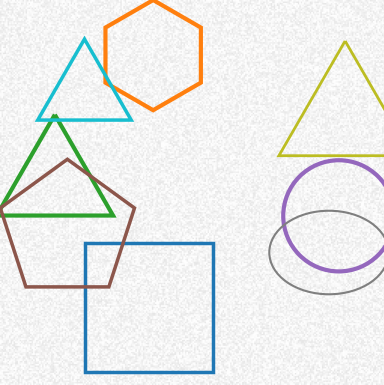[{"shape": "square", "thickness": 2.5, "radius": 0.83, "center": [0.388, 0.201]}, {"shape": "hexagon", "thickness": 3, "radius": 0.72, "center": [0.398, 0.857]}, {"shape": "triangle", "thickness": 3, "radius": 0.87, "center": [0.142, 0.527]}, {"shape": "circle", "thickness": 3, "radius": 0.72, "center": [0.88, 0.439]}, {"shape": "pentagon", "thickness": 2.5, "radius": 0.92, "center": [0.175, 0.403]}, {"shape": "oval", "thickness": 1.5, "radius": 0.77, "center": [0.854, 0.344]}, {"shape": "triangle", "thickness": 2, "radius": 0.99, "center": [0.896, 0.695]}, {"shape": "triangle", "thickness": 2.5, "radius": 0.7, "center": [0.219, 0.758]}]